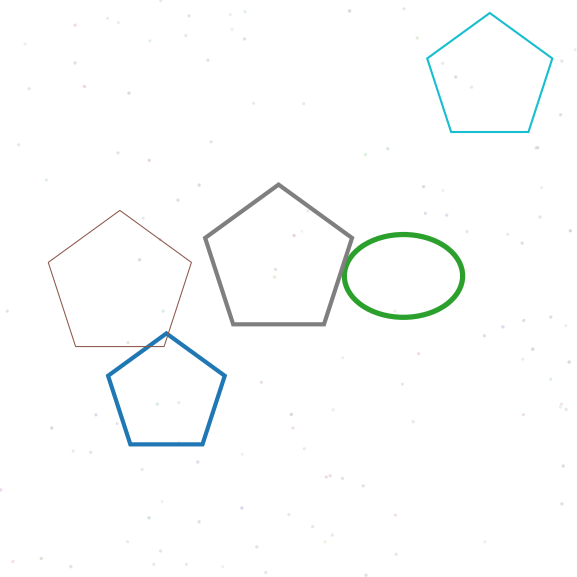[{"shape": "pentagon", "thickness": 2, "radius": 0.53, "center": [0.288, 0.316]}, {"shape": "oval", "thickness": 2.5, "radius": 0.51, "center": [0.699, 0.521]}, {"shape": "pentagon", "thickness": 0.5, "radius": 0.65, "center": [0.208, 0.504]}, {"shape": "pentagon", "thickness": 2, "radius": 0.67, "center": [0.482, 0.546]}, {"shape": "pentagon", "thickness": 1, "radius": 0.57, "center": [0.848, 0.863]}]